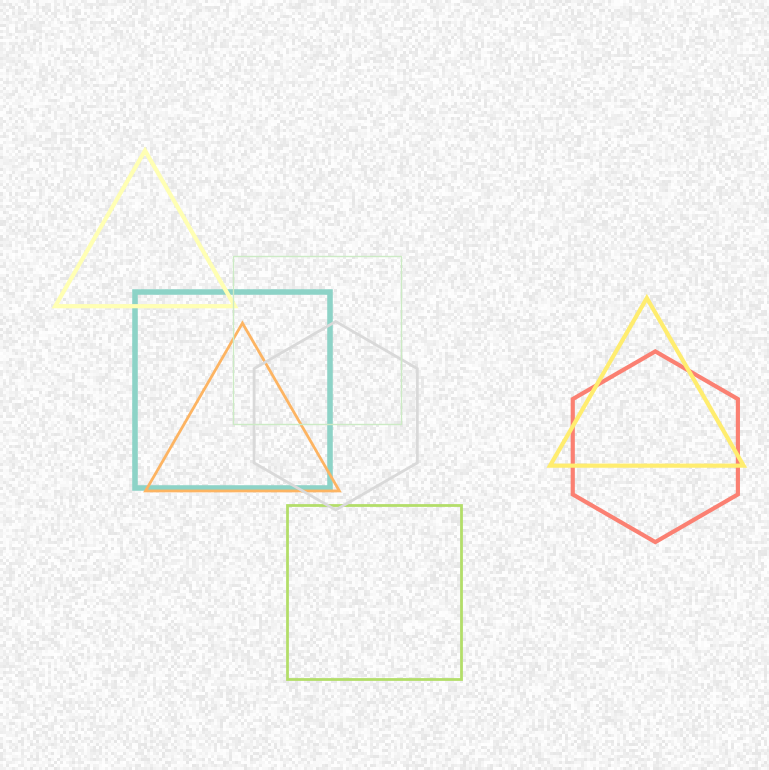[{"shape": "square", "thickness": 2, "radius": 0.63, "center": [0.302, 0.494]}, {"shape": "triangle", "thickness": 1.5, "radius": 0.67, "center": [0.188, 0.67]}, {"shape": "hexagon", "thickness": 1.5, "radius": 0.62, "center": [0.851, 0.42]}, {"shape": "triangle", "thickness": 1, "radius": 0.73, "center": [0.315, 0.435]}, {"shape": "square", "thickness": 1, "radius": 0.57, "center": [0.486, 0.231]}, {"shape": "hexagon", "thickness": 1, "radius": 0.61, "center": [0.436, 0.46]}, {"shape": "square", "thickness": 0.5, "radius": 0.55, "center": [0.412, 0.559]}, {"shape": "triangle", "thickness": 1.5, "radius": 0.73, "center": [0.84, 0.468]}]